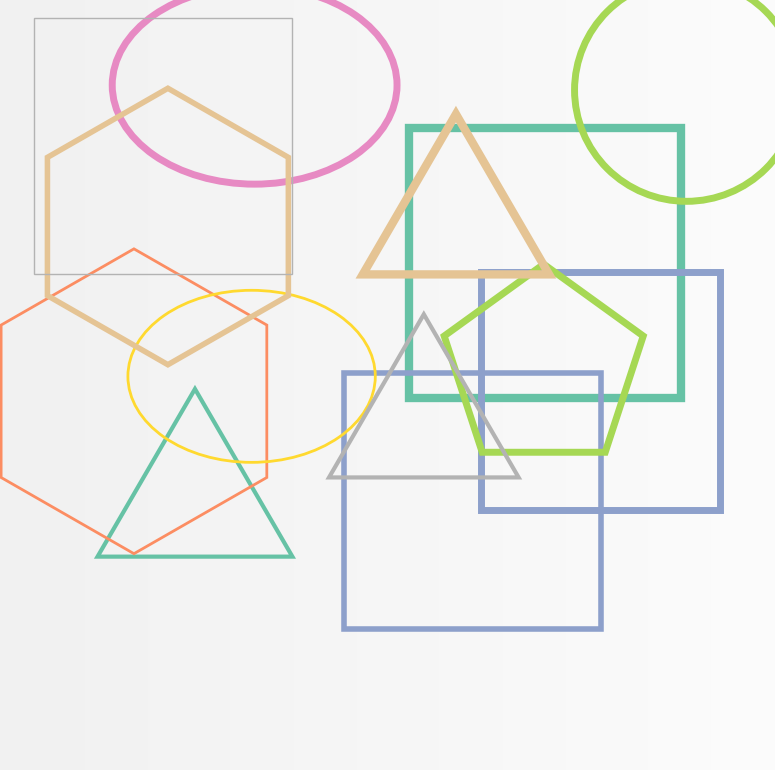[{"shape": "triangle", "thickness": 1.5, "radius": 0.73, "center": [0.252, 0.35]}, {"shape": "square", "thickness": 3, "radius": 0.88, "center": [0.704, 0.658]}, {"shape": "hexagon", "thickness": 1, "radius": 0.99, "center": [0.173, 0.479]}, {"shape": "square", "thickness": 2, "radius": 0.83, "center": [0.61, 0.349]}, {"shape": "square", "thickness": 2.5, "radius": 0.77, "center": [0.775, 0.492]}, {"shape": "oval", "thickness": 2.5, "radius": 0.92, "center": [0.329, 0.889]}, {"shape": "pentagon", "thickness": 2.5, "radius": 0.68, "center": [0.702, 0.522]}, {"shape": "circle", "thickness": 2.5, "radius": 0.72, "center": [0.886, 0.883]}, {"shape": "oval", "thickness": 1, "radius": 0.8, "center": [0.325, 0.511]}, {"shape": "triangle", "thickness": 3, "radius": 0.69, "center": [0.588, 0.713]}, {"shape": "hexagon", "thickness": 2, "radius": 0.9, "center": [0.217, 0.706]}, {"shape": "triangle", "thickness": 1.5, "radius": 0.71, "center": [0.547, 0.451]}, {"shape": "square", "thickness": 0.5, "radius": 0.83, "center": [0.21, 0.81]}]